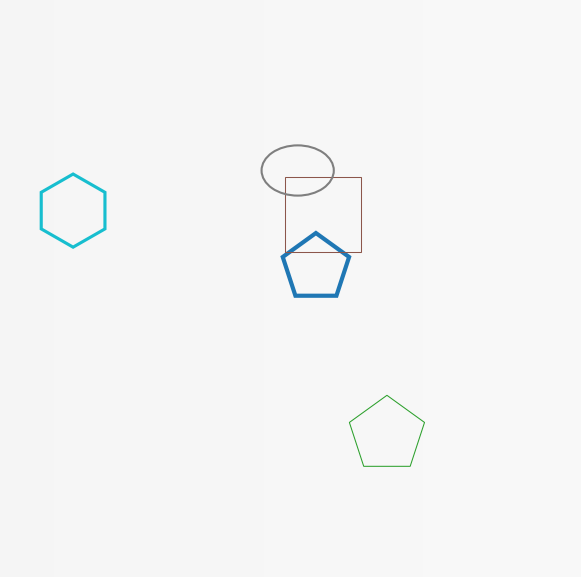[{"shape": "pentagon", "thickness": 2, "radius": 0.3, "center": [0.544, 0.536]}, {"shape": "pentagon", "thickness": 0.5, "radius": 0.34, "center": [0.666, 0.247]}, {"shape": "square", "thickness": 0.5, "radius": 0.33, "center": [0.556, 0.628]}, {"shape": "oval", "thickness": 1, "radius": 0.31, "center": [0.512, 0.704]}, {"shape": "hexagon", "thickness": 1.5, "radius": 0.32, "center": [0.126, 0.634]}]